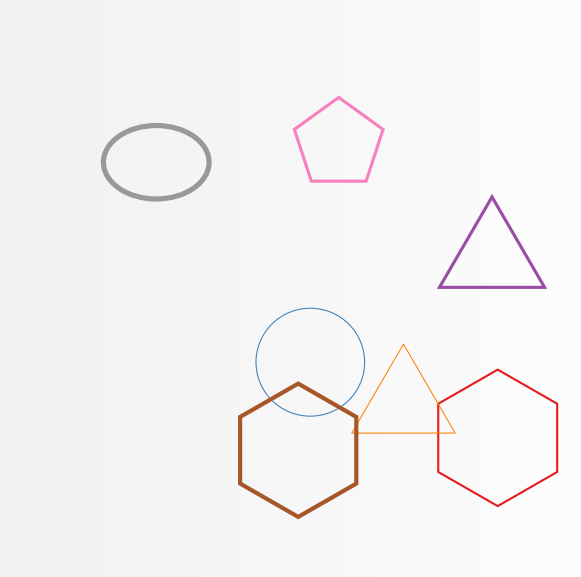[{"shape": "hexagon", "thickness": 1, "radius": 0.59, "center": [0.856, 0.241]}, {"shape": "circle", "thickness": 0.5, "radius": 0.47, "center": [0.534, 0.372]}, {"shape": "triangle", "thickness": 1.5, "radius": 0.52, "center": [0.846, 0.554]}, {"shape": "triangle", "thickness": 0.5, "radius": 0.51, "center": [0.694, 0.301]}, {"shape": "hexagon", "thickness": 2, "radius": 0.58, "center": [0.513, 0.219]}, {"shape": "pentagon", "thickness": 1.5, "radius": 0.4, "center": [0.583, 0.75]}, {"shape": "oval", "thickness": 2.5, "radius": 0.45, "center": [0.269, 0.718]}]